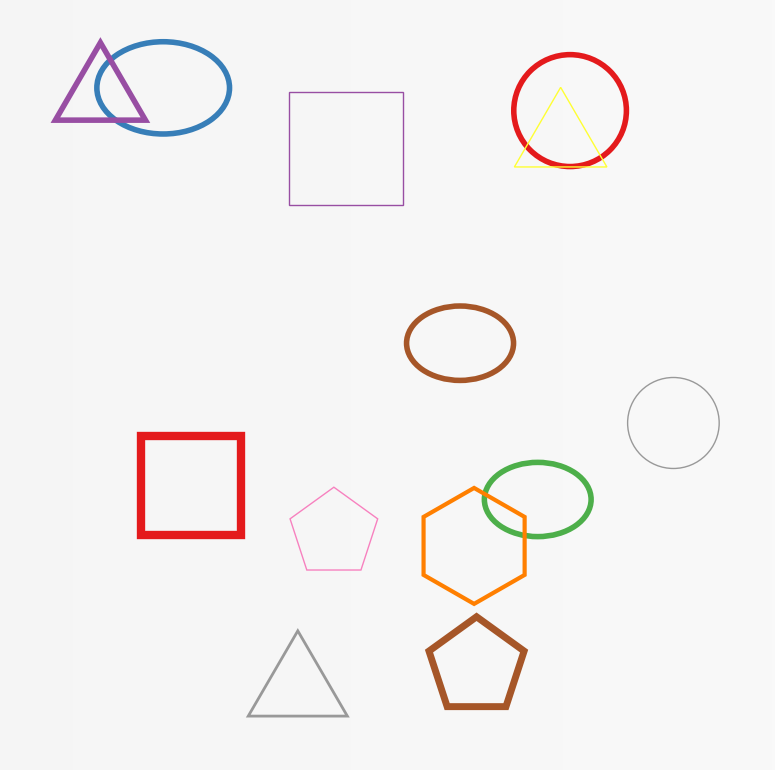[{"shape": "square", "thickness": 3, "radius": 0.32, "center": [0.246, 0.369]}, {"shape": "circle", "thickness": 2, "radius": 0.36, "center": [0.736, 0.856]}, {"shape": "oval", "thickness": 2, "radius": 0.43, "center": [0.211, 0.886]}, {"shape": "oval", "thickness": 2, "radius": 0.34, "center": [0.694, 0.351]}, {"shape": "square", "thickness": 0.5, "radius": 0.37, "center": [0.446, 0.807]}, {"shape": "triangle", "thickness": 2, "radius": 0.34, "center": [0.13, 0.878]}, {"shape": "hexagon", "thickness": 1.5, "radius": 0.38, "center": [0.612, 0.291]}, {"shape": "triangle", "thickness": 0.5, "radius": 0.34, "center": [0.723, 0.818]}, {"shape": "pentagon", "thickness": 2.5, "radius": 0.32, "center": [0.615, 0.134]}, {"shape": "oval", "thickness": 2, "radius": 0.35, "center": [0.594, 0.554]}, {"shape": "pentagon", "thickness": 0.5, "radius": 0.3, "center": [0.431, 0.308]}, {"shape": "triangle", "thickness": 1, "radius": 0.37, "center": [0.384, 0.107]}, {"shape": "circle", "thickness": 0.5, "radius": 0.3, "center": [0.869, 0.451]}]